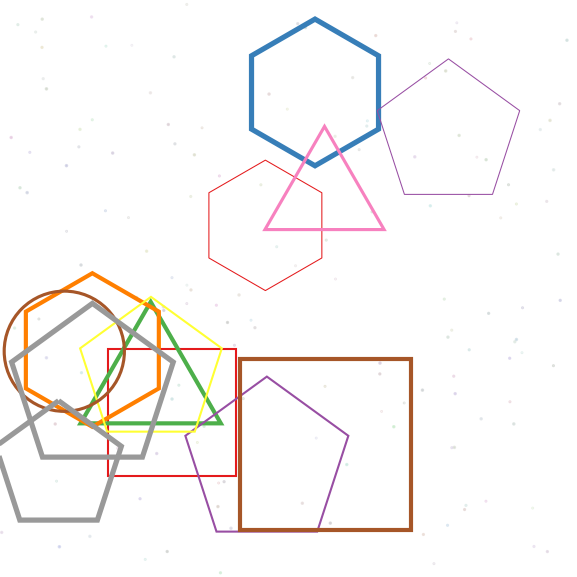[{"shape": "square", "thickness": 1, "radius": 0.55, "center": [0.298, 0.285]}, {"shape": "hexagon", "thickness": 0.5, "radius": 0.56, "center": [0.46, 0.609]}, {"shape": "hexagon", "thickness": 2.5, "radius": 0.63, "center": [0.545, 0.839]}, {"shape": "triangle", "thickness": 2, "radius": 0.7, "center": [0.261, 0.336]}, {"shape": "pentagon", "thickness": 0.5, "radius": 0.65, "center": [0.777, 0.767]}, {"shape": "pentagon", "thickness": 1, "radius": 0.74, "center": [0.462, 0.199]}, {"shape": "hexagon", "thickness": 2, "radius": 0.66, "center": [0.16, 0.393]}, {"shape": "pentagon", "thickness": 1, "radius": 0.65, "center": [0.261, 0.356]}, {"shape": "square", "thickness": 2, "radius": 0.74, "center": [0.564, 0.23]}, {"shape": "circle", "thickness": 1.5, "radius": 0.52, "center": [0.111, 0.391]}, {"shape": "triangle", "thickness": 1.5, "radius": 0.6, "center": [0.562, 0.661]}, {"shape": "pentagon", "thickness": 2.5, "radius": 0.57, "center": [0.101, 0.191]}, {"shape": "pentagon", "thickness": 2.5, "radius": 0.74, "center": [0.16, 0.327]}]